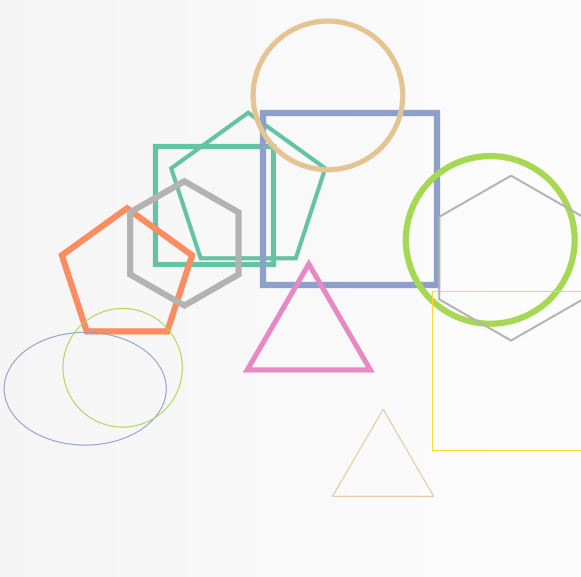[{"shape": "pentagon", "thickness": 2, "radius": 0.7, "center": [0.427, 0.665]}, {"shape": "square", "thickness": 2.5, "radius": 0.51, "center": [0.368, 0.644]}, {"shape": "pentagon", "thickness": 3, "radius": 0.59, "center": [0.218, 0.521]}, {"shape": "square", "thickness": 3, "radius": 0.74, "center": [0.602, 0.654]}, {"shape": "oval", "thickness": 0.5, "radius": 0.7, "center": [0.147, 0.326]}, {"shape": "triangle", "thickness": 2.5, "radius": 0.61, "center": [0.531, 0.42]}, {"shape": "circle", "thickness": 0.5, "radius": 0.51, "center": [0.211, 0.362]}, {"shape": "circle", "thickness": 3, "radius": 0.73, "center": [0.843, 0.584]}, {"shape": "square", "thickness": 0.5, "radius": 0.69, "center": [0.881, 0.358]}, {"shape": "triangle", "thickness": 0.5, "radius": 0.5, "center": [0.659, 0.19]}, {"shape": "circle", "thickness": 2.5, "radius": 0.64, "center": [0.564, 0.834]}, {"shape": "hexagon", "thickness": 1, "radius": 0.71, "center": [0.879, 0.552]}, {"shape": "hexagon", "thickness": 3, "radius": 0.54, "center": [0.317, 0.578]}]